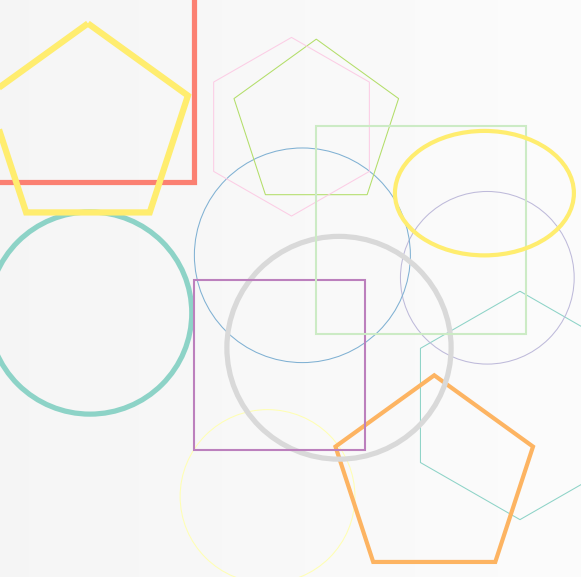[{"shape": "circle", "thickness": 2.5, "radius": 0.88, "center": [0.155, 0.457]}, {"shape": "hexagon", "thickness": 0.5, "radius": 0.99, "center": [0.895, 0.297]}, {"shape": "circle", "thickness": 0.5, "radius": 0.75, "center": [0.46, 0.139]}, {"shape": "circle", "thickness": 0.5, "radius": 0.75, "center": [0.838, 0.518]}, {"shape": "square", "thickness": 2.5, "radius": 0.95, "center": [0.143, 0.875]}, {"shape": "circle", "thickness": 0.5, "radius": 0.93, "center": [0.52, 0.557]}, {"shape": "pentagon", "thickness": 2, "radius": 0.89, "center": [0.747, 0.171]}, {"shape": "pentagon", "thickness": 0.5, "radius": 0.74, "center": [0.544, 0.782]}, {"shape": "hexagon", "thickness": 0.5, "radius": 0.77, "center": [0.502, 0.78]}, {"shape": "circle", "thickness": 2.5, "radius": 0.96, "center": [0.583, 0.397]}, {"shape": "square", "thickness": 1, "radius": 0.73, "center": [0.481, 0.367]}, {"shape": "square", "thickness": 1, "radius": 0.9, "center": [0.724, 0.601]}, {"shape": "pentagon", "thickness": 3, "radius": 0.9, "center": [0.151, 0.778]}, {"shape": "oval", "thickness": 2, "radius": 0.77, "center": [0.833, 0.665]}]